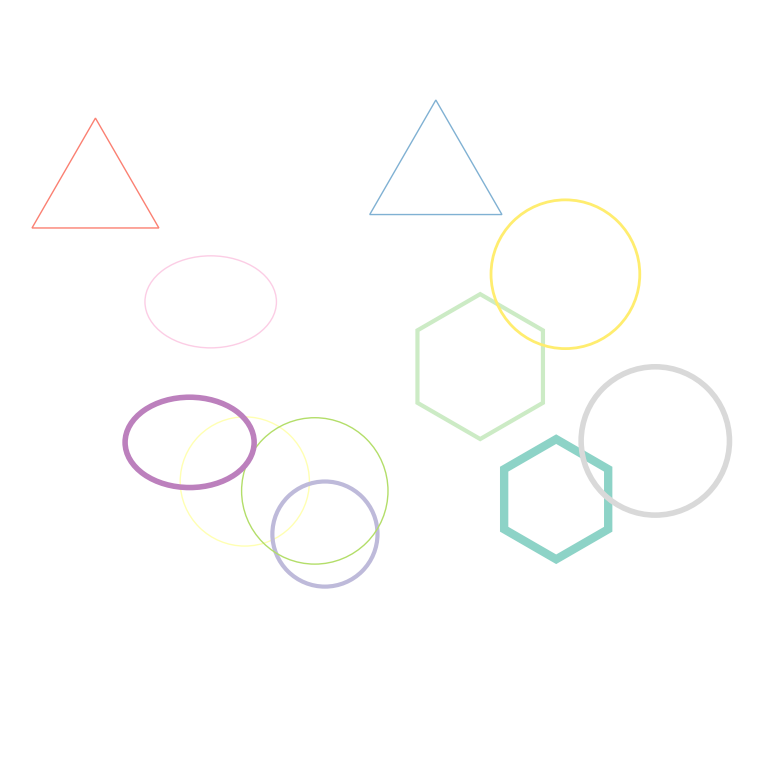[{"shape": "hexagon", "thickness": 3, "radius": 0.39, "center": [0.722, 0.352]}, {"shape": "circle", "thickness": 0.5, "radius": 0.42, "center": [0.318, 0.375]}, {"shape": "circle", "thickness": 1.5, "radius": 0.34, "center": [0.422, 0.306]}, {"shape": "triangle", "thickness": 0.5, "radius": 0.48, "center": [0.124, 0.751]}, {"shape": "triangle", "thickness": 0.5, "radius": 0.5, "center": [0.566, 0.771]}, {"shape": "circle", "thickness": 0.5, "radius": 0.48, "center": [0.409, 0.362]}, {"shape": "oval", "thickness": 0.5, "radius": 0.43, "center": [0.274, 0.608]}, {"shape": "circle", "thickness": 2, "radius": 0.48, "center": [0.851, 0.427]}, {"shape": "oval", "thickness": 2, "radius": 0.42, "center": [0.246, 0.425]}, {"shape": "hexagon", "thickness": 1.5, "radius": 0.47, "center": [0.624, 0.524]}, {"shape": "circle", "thickness": 1, "radius": 0.48, "center": [0.734, 0.644]}]